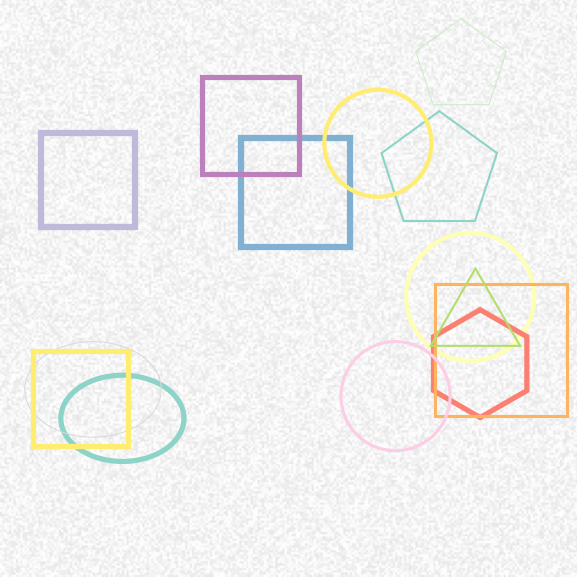[{"shape": "pentagon", "thickness": 1, "radius": 0.53, "center": [0.761, 0.701]}, {"shape": "oval", "thickness": 2.5, "radius": 0.53, "center": [0.212, 0.275]}, {"shape": "circle", "thickness": 2, "radius": 0.55, "center": [0.814, 0.485]}, {"shape": "square", "thickness": 3, "radius": 0.41, "center": [0.152, 0.688]}, {"shape": "hexagon", "thickness": 2.5, "radius": 0.47, "center": [0.831, 0.369]}, {"shape": "square", "thickness": 3, "radius": 0.47, "center": [0.512, 0.666]}, {"shape": "square", "thickness": 1.5, "radius": 0.57, "center": [0.868, 0.393]}, {"shape": "triangle", "thickness": 1, "radius": 0.45, "center": [0.823, 0.445]}, {"shape": "circle", "thickness": 1.5, "radius": 0.47, "center": [0.685, 0.313]}, {"shape": "oval", "thickness": 0.5, "radius": 0.59, "center": [0.161, 0.325]}, {"shape": "square", "thickness": 2.5, "radius": 0.42, "center": [0.433, 0.782]}, {"shape": "pentagon", "thickness": 0.5, "radius": 0.41, "center": [0.798, 0.885]}, {"shape": "square", "thickness": 2.5, "radius": 0.41, "center": [0.14, 0.309]}, {"shape": "circle", "thickness": 2, "radius": 0.46, "center": [0.654, 0.751]}]